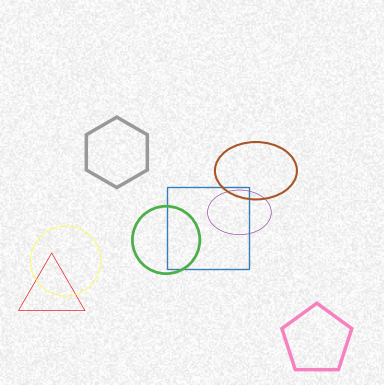[{"shape": "triangle", "thickness": 0.5, "radius": 0.5, "center": [0.134, 0.243]}, {"shape": "square", "thickness": 1, "radius": 0.53, "center": [0.54, 0.407]}, {"shape": "circle", "thickness": 2, "radius": 0.44, "center": [0.431, 0.377]}, {"shape": "oval", "thickness": 0.5, "radius": 0.41, "center": [0.622, 0.448]}, {"shape": "circle", "thickness": 0.5, "radius": 0.46, "center": [0.17, 0.322]}, {"shape": "oval", "thickness": 1.5, "radius": 0.53, "center": [0.665, 0.557]}, {"shape": "pentagon", "thickness": 2.5, "radius": 0.48, "center": [0.823, 0.117]}, {"shape": "hexagon", "thickness": 2.5, "radius": 0.46, "center": [0.303, 0.604]}]